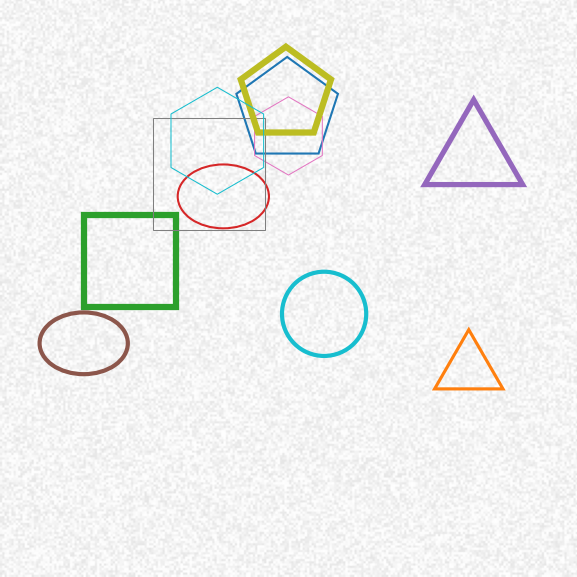[{"shape": "pentagon", "thickness": 1, "radius": 0.46, "center": [0.497, 0.808]}, {"shape": "triangle", "thickness": 1.5, "radius": 0.34, "center": [0.812, 0.36]}, {"shape": "square", "thickness": 3, "radius": 0.4, "center": [0.225, 0.547]}, {"shape": "oval", "thickness": 1, "radius": 0.39, "center": [0.387, 0.659]}, {"shape": "triangle", "thickness": 2.5, "radius": 0.49, "center": [0.82, 0.728]}, {"shape": "oval", "thickness": 2, "radius": 0.38, "center": [0.145, 0.405]}, {"shape": "hexagon", "thickness": 0.5, "radius": 0.34, "center": [0.499, 0.764]}, {"shape": "square", "thickness": 0.5, "radius": 0.48, "center": [0.362, 0.698]}, {"shape": "pentagon", "thickness": 3, "radius": 0.41, "center": [0.495, 0.836]}, {"shape": "circle", "thickness": 2, "radius": 0.36, "center": [0.561, 0.456]}, {"shape": "hexagon", "thickness": 0.5, "radius": 0.46, "center": [0.376, 0.755]}]